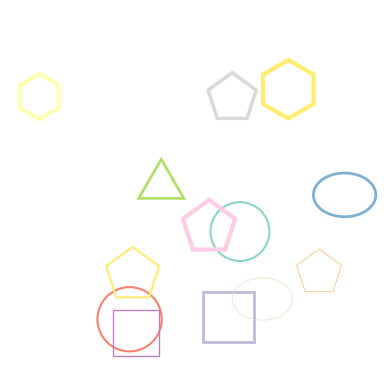[{"shape": "circle", "thickness": 1.5, "radius": 0.38, "center": [0.623, 0.398]}, {"shape": "hexagon", "thickness": 3, "radius": 0.29, "center": [0.102, 0.749]}, {"shape": "square", "thickness": 2, "radius": 0.33, "center": [0.593, 0.177]}, {"shape": "circle", "thickness": 1.5, "radius": 0.42, "center": [0.337, 0.171]}, {"shape": "oval", "thickness": 2, "radius": 0.41, "center": [0.895, 0.494]}, {"shape": "pentagon", "thickness": 0.5, "radius": 0.31, "center": [0.829, 0.292]}, {"shape": "triangle", "thickness": 2, "radius": 0.34, "center": [0.419, 0.519]}, {"shape": "pentagon", "thickness": 3, "radius": 0.36, "center": [0.543, 0.41]}, {"shape": "pentagon", "thickness": 2.5, "radius": 0.33, "center": [0.603, 0.746]}, {"shape": "square", "thickness": 1, "radius": 0.3, "center": [0.354, 0.134]}, {"shape": "oval", "thickness": 0.5, "radius": 0.39, "center": [0.681, 0.223]}, {"shape": "pentagon", "thickness": 1.5, "radius": 0.36, "center": [0.344, 0.286]}, {"shape": "hexagon", "thickness": 3, "radius": 0.38, "center": [0.749, 0.768]}]